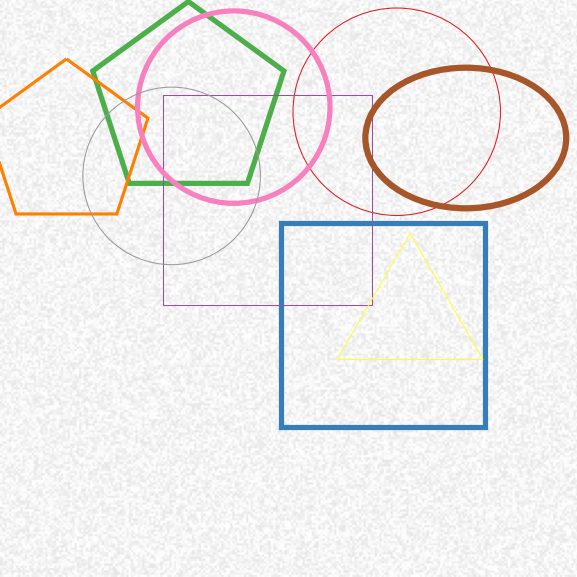[{"shape": "circle", "thickness": 0.5, "radius": 0.9, "center": [0.687, 0.806]}, {"shape": "square", "thickness": 2.5, "radius": 0.88, "center": [0.664, 0.437]}, {"shape": "pentagon", "thickness": 2.5, "radius": 0.87, "center": [0.326, 0.822]}, {"shape": "square", "thickness": 0.5, "radius": 0.91, "center": [0.464, 0.653]}, {"shape": "pentagon", "thickness": 1.5, "radius": 0.74, "center": [0.115, 0.749]}, {"shape": "triangle", "thickness": 0.5, "radius": 0.73, "center": [0.71, 0.449]}, {"shape": "oval", "thickness": 3, "radius": 0.87, "center": [0.807, 0.76]}, {"shape": "circle", "thickness": 2.5, "radius": 0.83, "center": [0.405, 0.814]}, {"shape": "circle", "thickness": 0.5, "radius": 0.77, "center": [0.297, 0.695]}]